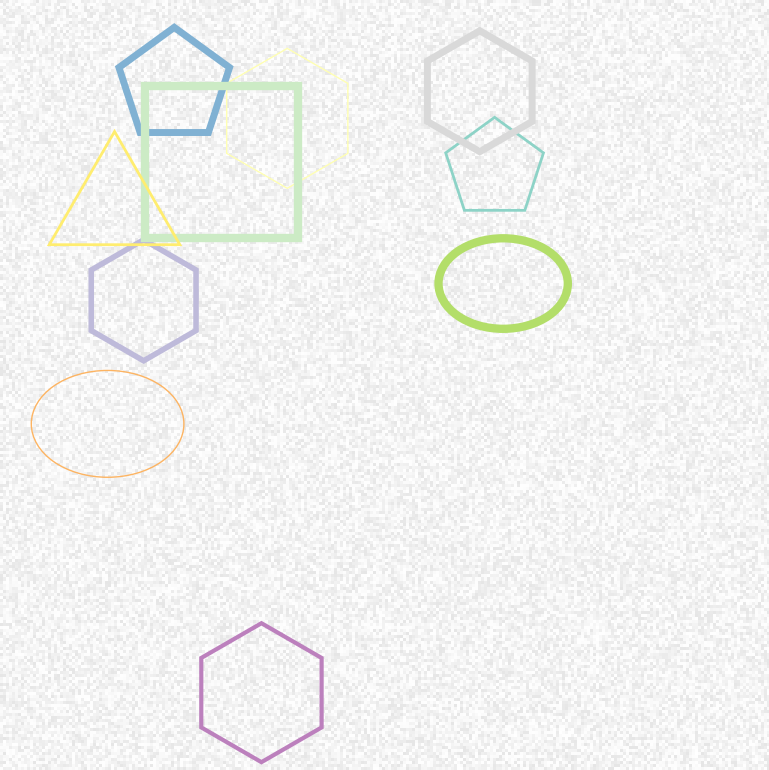[{"shape": "pentagon", "thickness": 1, "radius": 0.33, "center": [0.642, 0.781]}, {"shape": "hexagon", "thickness": 0.5, "radius": 0.45, "center": [0.373, 0.846]}, {"shape": "hexagon", "thickness": 2, "radius": 0.39, "center": [0.187, 0.61]}, {"shape": "pentagon", "thickness": 2.5, "radius": 0.38, "center": [0.226, 0.889]}, {"shape": "oval", "thickness": 0.5, "radius": 0.5, "center": [0.14, 0.45]}, {"shape": "oval", "thickness": 3, "radius": 0.42, "center": [0.653, 0.632]}, {"shape": "hexagon", "thickness": 2.5, "radius": 0.39, "center": [0.623, 0.882]}, {"shape": "hexagon", "thickness": 1.5, "radius": 0.45, "center": [0.34, 0.1]}, {"shape": "square", "thickness": 3, "radius": 0.49, "center": [0.288, 0.79]}, {"shape": "triangle", "thickness": 1, "radius": 0.49, "center": [0.149, 0.731]}]